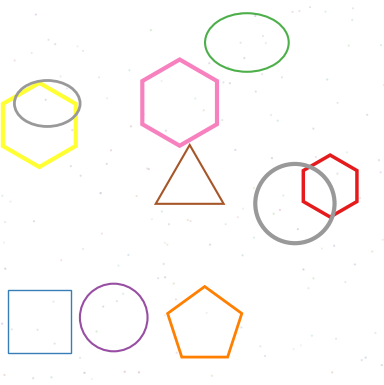[{"shape": "hexagon", "thickness": 2.5, "radius": 0.4, "center": [0.857, 0.517]}, {"shape": "square", "thickness": 1, "radius": 0.41, "center": [0.103, 0.166]}, {"shape": "oval", "thickness": 1.5, "radius": 0.54, "center": [0.641, 0.89]}, {"shape": "circle", "thickness": 1.5, "radius": 0.44, "center": [0.295, 0.175]}, {"shape": "pentagon", "thickness": 2, "radius": 0.51, "center": [0.532, 0.154]}, {"shape": "hexagon", "thickness": 3, "radius": 0.55, "center": [0.102, 0.676]}, {"shape": "triangle", "thickness": 1.5, "radius": 0.51, "center": [0.493, 0.522]}, {"shape": "hexagon", "thickness": 3, "radius": 0.56, "center": [0.467, 0.733]}, {"shape": "oval", "thickness": 2, "radius": 0.43, "center": [0.123, 0.731]}, {"shape": "circle", "thickness": 3, "radius": 0.51, "center": [0.766, 0.471]}]